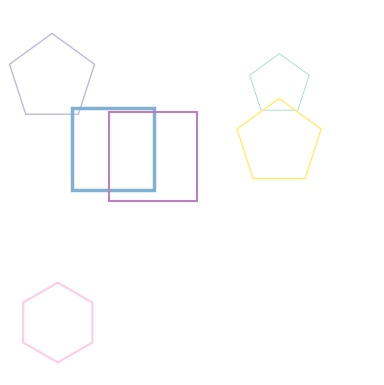[{"shape": "pentagon", "thickness": 0.5, "radius": 0.41, "center": [0.726, 0.78]}, {"shape": "pentagon", "thickness": 1, "radius": 0.58, "center": [0.135, 0.797]}, {"shape": "square", "thickness": 2.5, "radius": 0.54, "center": [0.293, 0.613]}, {"shape": "hexagon", "thickness": 1.5, "radius": 0.52, "center": [0.15, 0.162]}, {"shape": "square", "thickness": 1.5, "radius": 0.58, "center": [0.397, 0.593]}, {"shape": "pentagon", "thickness": 1, "radius": 0.57, "center": [0.725, 0.629]}]